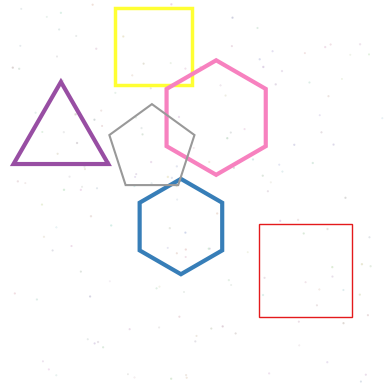[{"shape": "square", "thickness": 1, "radius": 0.6, "center": [0.794, 0.297]}, {"shape": "hexagon", "thickness": 3, "radius": 0.62, "center": [0.47, 0.412]}, {"shape": "triangle", "thickness": 3, "radius": 0.71, "center": [0.158, 0.645]}, {"shape": "square", "thickness": 2.5, "radius": 0.5, "center": [0.399, 0.879]}, {"shape": "hexagon", "thickness": 3, "radius": 0.74, "center": [0.561, 0.695]}, {"shape": "pentagon", "thickness": 1.5, "radius": 0.58, "center": [0.395, 0.613]}]